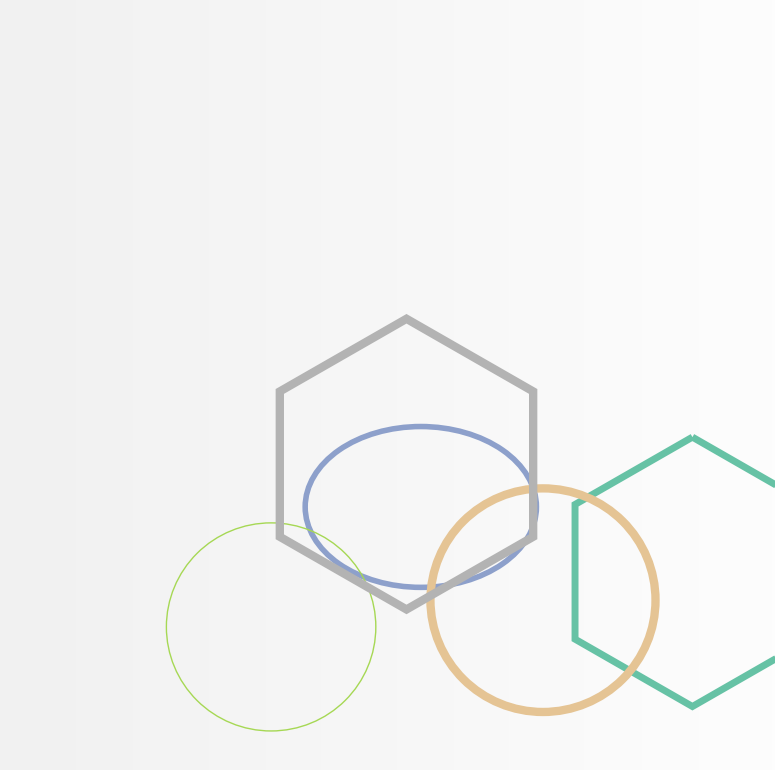[{"shape": "hexagon", "thickness": 2.5, "radius": 0.87, "center": [0.893, 0.257]}, {"shape": "oval", "thickness": 2, "radius": 0.75, "center": [0.543, 0.342]}, {"shape": "circle", "thickness": 0.5, "radius": 0.68, "center": [0.35, 0.186]}, {"shape": "circle", "thickness": 3, "radius": 0.73, "center": [0.701, 0.221]}, {"shape": "hexagon", "thickness": 3, "radius": 0.94, "center": [0.525, 0.397]}]